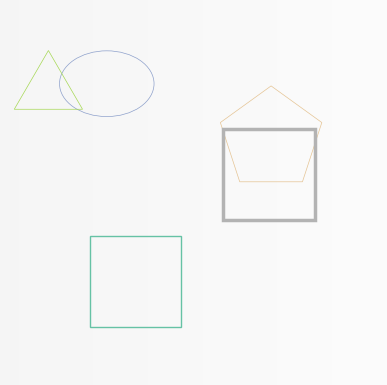[{"shape": "square", "thickness": 1, "radius": 0.59, "center": [0.351, 0.269]}, {"shape": "oval", "thickness": 0.5, "radius": 0.61, "center": [0.276, 0.783]}, {"shape": "triangle", "thickness": 0.5, "radius": 0.51, "center": [0.125, 0.767]}, {"shape": "pentagon", "thickness": 0.5, "radius": 0.69, "center": [0.7, 0.639]}, {"shape": "square", "thickness": 2.5, "radius": 0.59, "center": [0.695, 0.546]}]